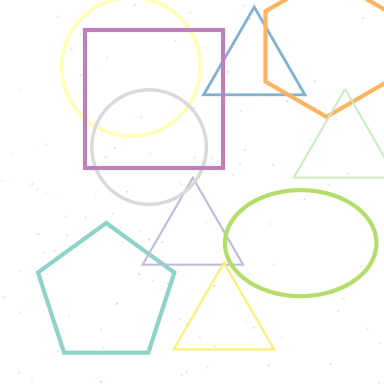[{"shape": "pentagon", "thickness": 3, "radius": 0.93, "center": [0.276, 0.235]}, {"shape": "circle", "thickness": 2.5, "radius": 0.9, "center": [0.34, 0.826]}, {"shape": "triangle", "thickness": 1.5, "radius": 0.75, "center": [0.501, 0.388]}, {"shape": "triangle", "thickness": 2, "radius": 0.76, "center": [0.66, 0.83]}, {"shape": "hexagon", "thickness": 3, "radius": 0.91, "center": [0.848, 0.879]}, {"shape": "oval", "thickness": 3, "radius": 0.98, "center": [0.781, 0.368]}, {"shape": "circle", "thickness": 2.5, "radius": 0.74, "center": [0.387, 0.618]}, {"shape": "square", "thickness": 3, "radius": 0.89, "center": [0.399, 0.742]}, {"shape": "triangle", "thickness": 1.5, "radius": 0.77, "center": [0.896, 0.615]}, {"shape": "triangle", "thickness": 1.5, "radius": 0.75, "center": [0.582, 0.168]}]